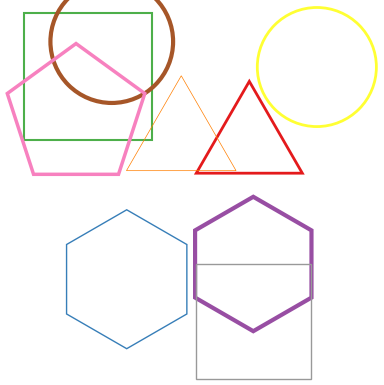[{"shape": "triangle", "thickness": 2, "radius": 0.8, "center": [0.648, 0.63]}, {"shape": "hexagon", "thickness": 1, "radius": 0.9, "center": [0.329, 0.275]}, {"shape": "square", "thickness": 1.5, "radius": 0.83, "center": [0.228, 0.801]}, {"shape": "hexagon", "thickness": 3, "radius": 0.87, "center": [0.658, 0.314]}, {"shape": "triangle", "thickness": 0.5, "radius": 0.82, "center": [0.471, 0.639]}, {"shape": "circle", "thickness": 2, "radius": 0.77, "center": [0.823, 0.826]}, {"shape": "circle", "thickness": 3, "radius": 0.8, "center": [0.29, 0.892]}, {"shape": "pentagon", "thickness": 2.5, "radius": 0.94, "center": [0.198, 0.699]}, {"shape": "square", "thickness": 1, "radius": 0.75, "center": [0.658, 0.165]}]